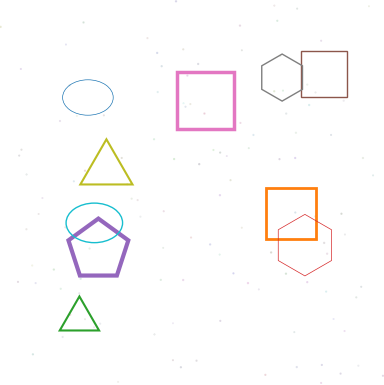[{"shape": "oval", "thickness": 0.5, "radius": 0.33, "center": [0.228, 0.747]}, {"shape": "square", "thickness": 2, "radius": 0.33, "center": [0.756, 0.446]}, {"shape": "triangle", "thickness": 1.5, "radius": 0.29, "center": [0.206, 0.171]}, {"shape": "hexagon", "thickness": 0.5, "radius": 0.4, "center": [0.792, 0.363]}, {"shape": "pentagon", "thickness": 3, "radius": 0.41, "center": [0.256, 0.35]}, {"shape": "square", "thickness": 1, "radius": 0.3, "center": [0.842, 0.807]}, {"shape": "square", "thickness": 2.5, "radius": 0.37, "center": [0.533, 0.739]}, {"shape": "hexagon", "thickness": 1, "radius": 0.31, "center": [0.733, 0.799]}, {"shape": "triangle", "thickness": 1.5, "radius": 0.39, "center": [0.276, 0.56]}, {"shape": "oval", "thickness": 1, "radius": 0.37, "center": [0.245, 0.421]}]